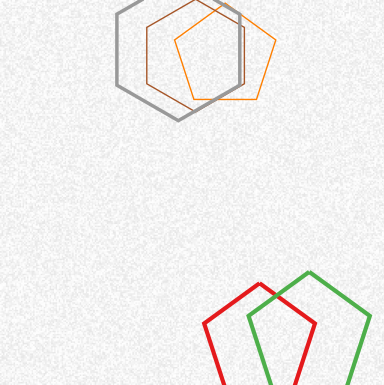[{"shape": "pentagon", "thickness": 3, "radius": 0.76, "center": [0.674, 0.113]}, {"shape": "pentagon", "thickness": 3, "radius": 0.83, "center": [0.803, 0.128]}, {"shape": "pentagon", "thickness": 1, "radius": 0.69, "center": [0.585, 0.853]}, {"shape": "hexagon", "thickness": 1, "radius": 0.73, "center": [0.508, 0.856]}, {"shape": "hexagon", "thickness": 2.5, "radius": 0.92, "center": [0.463, 0.871]}]